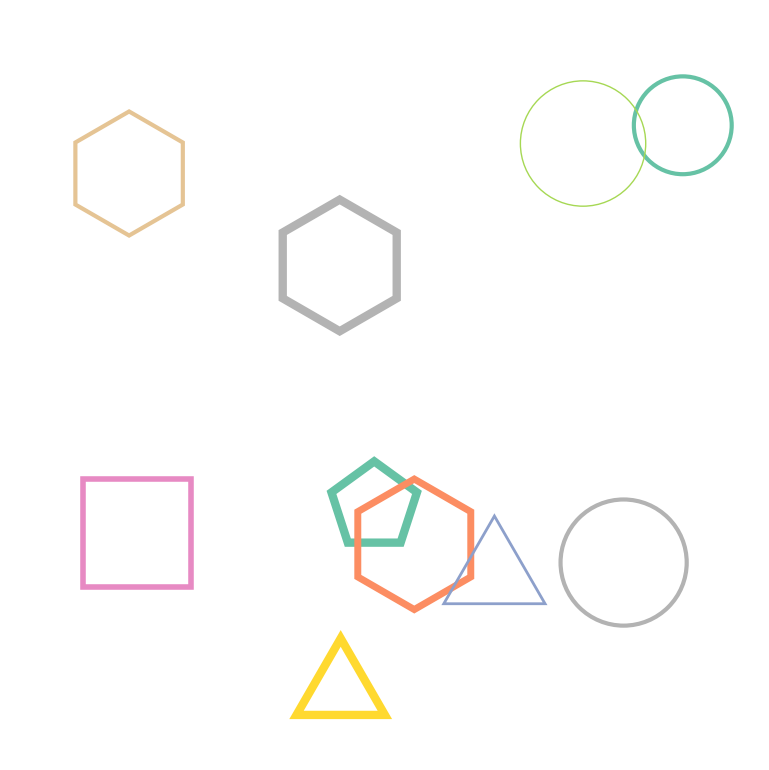[{"shape": "circle", "thickness": 1.5, "radius": 0.32, "center": [0.887, 0.837]}, {"shape": "pentagon", "thickness": 3, "radius": 0.29, "center": [0.486, 0.342]}, {"shape": "hexagon", "thickness": 2.5, "radius": 0.42, "center": [0.538, 0.293]}, {"shape": "triangle", "thickness": 1, "radius": 0.38, "center": [0.642, 0.254]}, {"shape": "square", "thickness": 2, "radius": 0.35, "center": [0.178, 0.308]}, {"shape": "circle", "thickness": 0.5, "radius": 0.41, "center": [0.757, 0.814]}, {"shape": "triangle", "thickness": 3, "radius": 0.33, "center": [0.442, 0.105]}, {"shape": "hexagon", "thickness": 1.5, "radius": 0.4, "center": [0.168, 0.775]}, {"shape": "circle", "thickness": 1.5, "radius": 0.41, "center": [0.81, 0.269]}, {"shape": "hexagon", "thickness": 3, "radius": 0.43, "center": [0.441, 0.655]}]